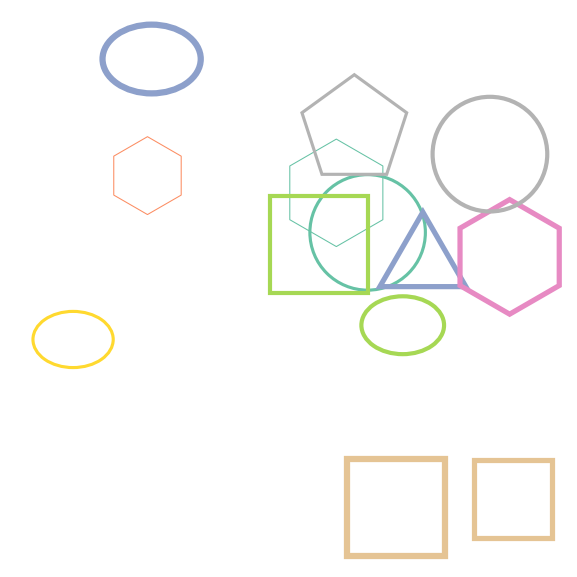[{"shape": "circle", "thickness": 1.5, "radius": 0.5, "center": [0.637, 0.597]}, {"shape": "hexagon", "thickness": 0.5, "radius": 0.47, "center": [0.582, 0.665]}, {"shape": "hexagon", "thickness": 0.5, "radius": 0.34, "center": [0.255, 0.695]}, {"shape": "oval", "thickness": 3, "radius": 0.43, "center": [0.263, 0.897]}, {"shape": "triangle", "thickness": 2.5, "radius": 0.43, "center": [0.732, 0.546]}, {"shape": "hexagon", "thickness": 2.5, "radius": 0.5, "center": [0.882, 0.554]}, {"shape": "oval", "thickness": 2, "radius": 0.36, "center": [0.697, 0.436]}, {"shape": "square", "thickness": 2, "radius": 0.42, "center": [0.553, 0.576]}, {"shape": "oval", "thickness": 1.5, "radius": 0.35, "center": [0.127, 0.411]}, {"shape": "square", "thickness": 3, "radius": 0.42, "center": [0.686, 0.12]}, {"shape": "square", "thickness": 2.5, "radius": 0.34, "center": [0.888, 0.135]}, {"shape": "pentagon", "thickness": 1.5, "radius": 0.48, "center": [0.614, 0.774]}, {"shape": "circle", "thickness": 2, "radius": 0.5, "center": [0.848, 0.732]}]